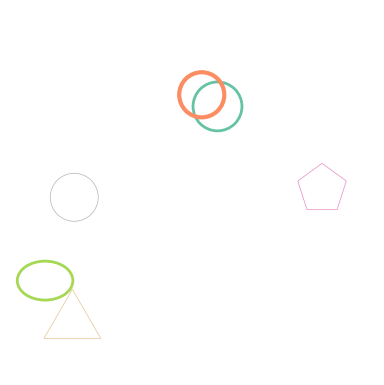[{"shape": "circle", "thickness": 2, "radius": 0.32, "center": [0.565, 0.724]}, {"shape": "circle", "thickness": 3, "radius": 0.29, "center": [0.524, 0.754]}, {"shape": "pentagon", "thickness": 0.5, "radius": 0.33, "center": [0.836, 0.509]}, {"shape": "oval", "thickness": 2, "radius": 0.36, "center": [0.117, 0.271]}, {"shape": "triangle", "thickness": 0.5, "radius": 0.43, "center": [0.188, 0.163]}, {"shape": "circle", "thickness": 0.5, "radius": 0.31, "center": [0.193, 0.488]}]